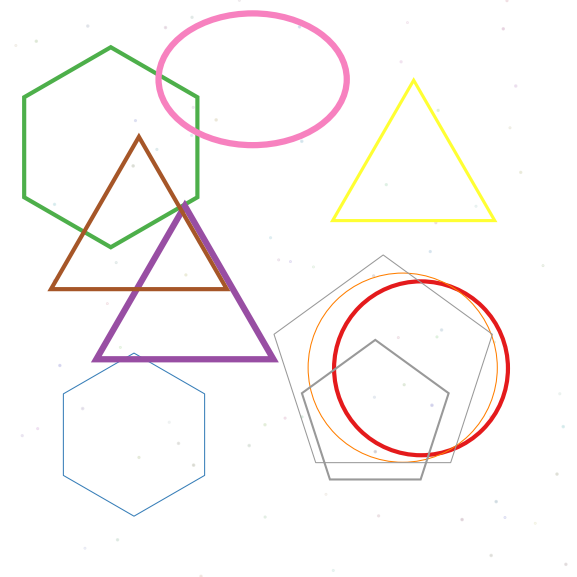[{"shape": "circle", "thickness": 2, "radius": 0.75, "center": [0.729, 0.361]}, {"shape": "hexagon", "thickness": 0.5, "radius": 0.71, "center": [0.232, 0.247]}, {"shape": "hexagon", "thickness": 2, "radius": 0.87, "center": [0.192, 0.744]}, {"shape": "triangle", "thickness": 3, "radius": 0.89, "center": [0.32, 0.466]}, {"shape": "circle", "thickness": 0.5, "radius": 0.82, "center": [0.697, 0.362]}, {"shape": "triangle", "thickness": 1.5, "radius": 0.81, "center": [0.716, 0.698]}, {"shape": "triangle", "thickness": 2, "radius": 0.88, "center": [0.241, 0.586]}, {"shape": "oval", "thickness": 3, "radius": 0.81, "center": [0.437, 0.862]}, {"shape": "pentagon", "thickness": 0.5, "radius": 0.99, "center": [0.664, 0.359]}, {"shape": "pentagon", "thickness": 1, "radius": 0.67, "center": [0.65, 0.277]}]